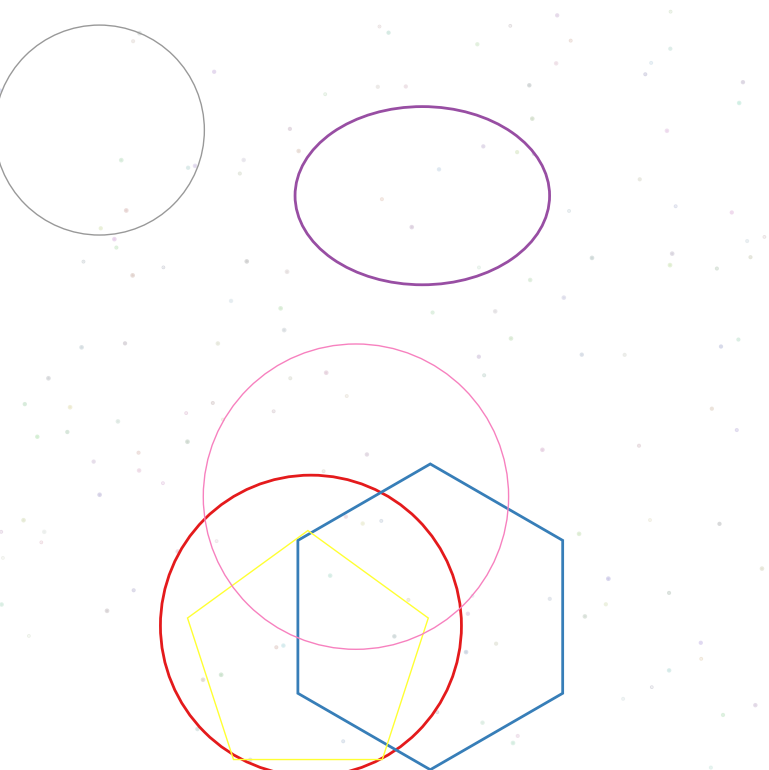[{"shape": "circle", "thickness": 1, "radius": 0.98, "center": [0.404, 0.187]}, {"shape": "hexagon", "thickness": 1, "radius": 0.99, "center": [0.559, 0.199]}, {"shape": "oval", "thickness": 1, "radius": 0.83, "center": [0.548, 0.746]}, {"shape": "pentagon", "thickness": 0.5, "radius": 0.82, "center": [0.4, 0.147]}, {"shape": "circle", "thickness": 0.5, "radius": 0.99, "center": [0.462, 0.355]}, {"shape": "circle", "thickness": 0.5, "radius": 0.68, "center": [0.129, 0.831]}]